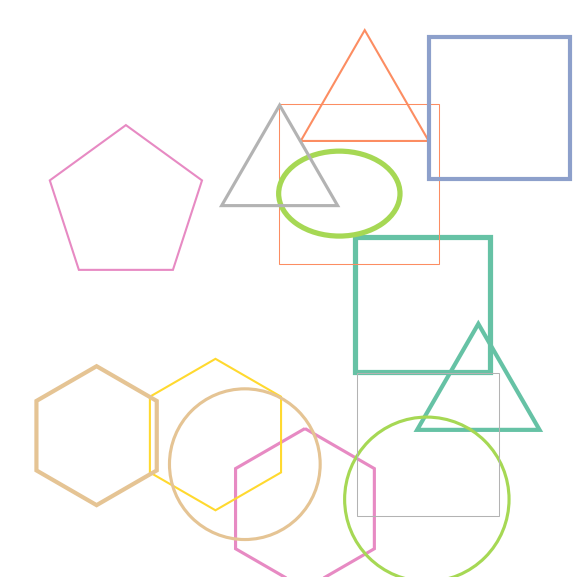[{"shape": "triangle", "thickness": 2, "radius": 0.61, "center": [0.828, 0.316]}, {"shape": "square", "thickness": 2.5, "radius": 0.59, "center": [0.732, 0.472]}, {"shape": "triangle", "thickness": 1, "radius": 0.64, "center": [0.632, 0.819]}, {"shape": "square", "thickness": 0.5, "radius": 0.69, "center": [0.622, 0.681]}, {"shape": "square", "thickness": 2, "radius": 0.61, "center": [0.865, 0.813]}, {"shape": "pentagon", "thickness": 1, "radius": 0.69, "center": [0.218, 0.644]}, {"shape": "hexagon", "thickness": 1.5, "radius": 0.69, "center": [0.528, 0.118]}, {"shape": "circle", "thickness": 1.5, "radius": 0.71, "center": [0.739, 0.135]}, {"shape": "oval", "thickness": 2.5, "radius": 0.53, "center": [0.588, 0.664]}, {"shape": "hexagon", "thickness": 1, "radius": 0.66, "center": [0.373, 0.247]}, {"shape": "circle", "thickness": 1.5, "radius": 0.65, "center": [0.424, 0.195]}, {"shape": "hexagon", "thickness": 2, "radius": 0.6, "center": [0.167, 0.245]}, {"shape": "triangle", "thickness": 1.5, "radius": 0.58, "center": [0.484, 0.701]}, {"shape": "square", "thickness": 0.5, "radius": 0.62, "center": [0.742, 0.229]}]